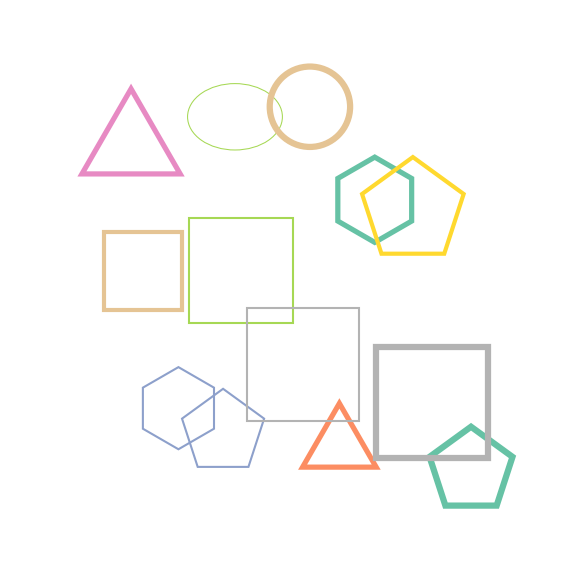[{"shape": "pentagon", "thickness": 3, "radius": 0.38, "center": [0.816, 0.185]}, {"shape": "hexagon", "thickness": 2.5, "radius": 0.37, "center": [0.649, 0.653]}, {"shape": "triangle", "thickness": 2.5, "radius": 0.37, "center": [0.588, 0.227]}, {"shape": "pentagon", "thickness": 1, "radius": 0.37, "center": [0.386, 0.251]}, {"shape": "hexagon", "thickness": 1, "radius": 0.36, "center": [0.309, 0.292]}, {"shape": "triangle", "thickness": 2.5, "radius": 0.49, "center": [0.227, 0.747]}, {"shape": "square", "thickness": 1, "radius": 0.45, "center": [0.417, 0.531]}, {"shape": "oval", "thickness": 0.5, "radius": 0.41, "center": [0.407, 0.797]}, {"shape": "pentagon", "thickness": 2, "radius": 0.46, "center": [0.715, 0.635]}, {"shape": "circle", "thickness": 3, "radius": 0.35, "center": [0.537, 0.814]}, {"shape": "square", "thickness": 2, "radius": 0.34, "center": [0.248, 0.53]}, {"shape": "square", "thickness": 1, "radius": 0.49, "center": [0.525, 0.368]}, {"shape": "square", "thickness": 3, "radius": 0.48, "center": [0.748, 0.302]}]